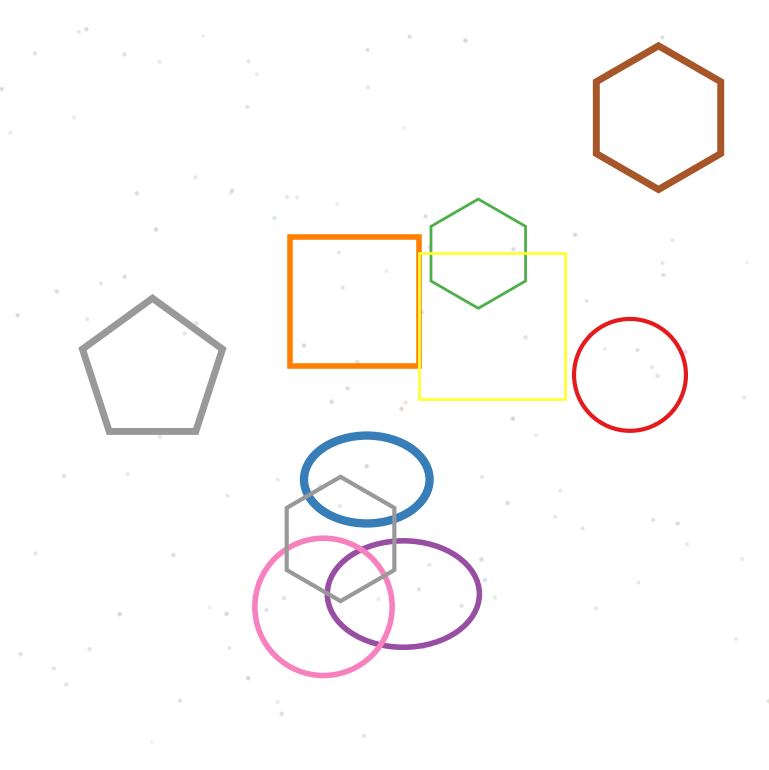[{"shape": "circle", "thickness": 1.5, "radius": 0.36, "center": [0.818, 0.513]}, {"shape": "oval", "thickness": 3, "radius": 0.41, "center": [0.476, 0.377]}, {"shape": "hexagon", "thickness": 1, "radius": 0.35, "center": [0.621, 0.671]}, {"shape": "oval", "thickness": 2, "radius": 0.49, "center": [0.524, 0.229]}, {"shape": "square", "thickness": 2, "radius": 0.42, "center": [0.461, 0.608]}, {"shape": "square", "thickness": 1, "radius": 0.47, "center": [0.639, 0.577]}, {"shape": "hexagon", "thickness": 2.5, "radius": 0.47, "center": [0.855, 0.847]}, {"shape": "circle", "thickness": 2, "radius": 0.45, "center": [0.42, 0.212]}, {"shape": "pentagon", "thickness": 2.5, "radius": 0.48, "center": [0.198, 0.517]}, {"shape": "hexagon", "thickness": 1.5, "radius": 0.4, "center": [0.442, 0.3]}]